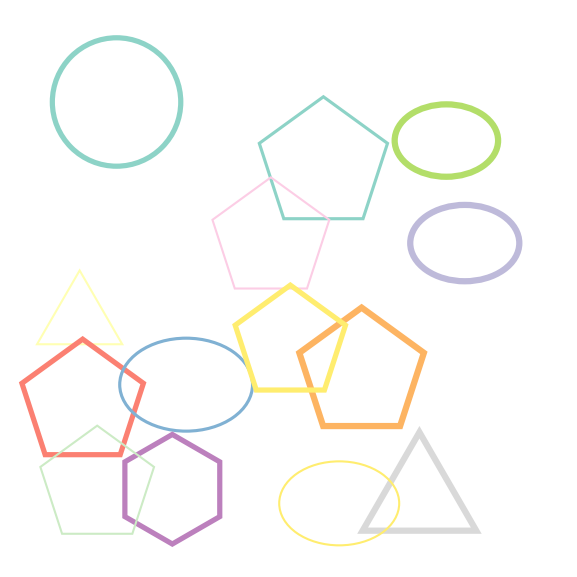[{"shape": "pentagon", "thickness": 1.5, "radius": 0.58, "center": [0.56, 0.715]}, {"shape": "circle", "thickness": 2.5, "radius": 0.56, "center": [0.202, 0.823]}, {"shape": "triangle", "thickness": 1, "radius": 0.43, "center": [0.138, 0.446]}, {"shape": "oval", "thickness": 3, "radius": 0.47, "center": [0.805, 0.578]}, {"shape": "pentagon", "thickness": 2.5, "radius": 0.55, "center": [0.143, 0.301]}, {"shape": "oval", "thickness": 1.5, "radius": 0.57, "center": [0.322, 0.333]}, {"shape": "pentagon", "thickness": 3, "radius": 0.57, "center": [0.626, 0.353]}, {"shape": "oval", "thickness": 3, "radius": 0.45, "center": [0.773, 0.756]}, {"shape": "pentagon", "thickness": 1, "radius": 0.53, "center": [0.469, 0.586]}, {"shape": "triangle", "thickness": 3, "radius": 0.57, "center": [0.726, 0.137]}, {"shape": "hexagon", "thickness": 2.5, "radius": 0.47, "center": [0.298, 0.152]}, {"shape": "pentagon", "thickness": 1, "radius": 0.52, "center": [0.168, 0.159]}, {"shape": "pentagon", "thickness": 2.5, "radius": 0.5, "center": [0.503, 0.405]}, {"shape": "oval", "thickness": 1, "radius": 0.52, "center": [0.587, 0.128]}]